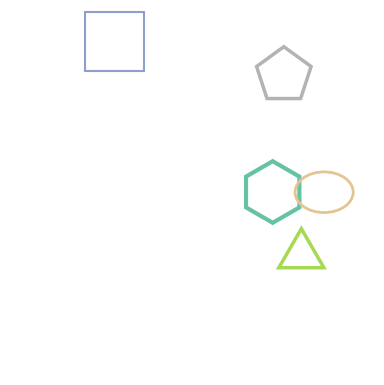[{"shape": "hexagon", "thickness": 3, "radius": 0.4, "center": [0.708, 0.501]}, {"shape": "square", "thickness": 1.5, "radius": 0.38, "center": [0.297, 0.892]}, {"shape": "triangle", "thickness": 2.5, "radius": 0.34, "center": [0.783, 0.338]}, {"shape": "oval", "thickness": 2, "radius": 0.38, "center": [0.842, 0.501]}, {"shape": "pentagon", "thickness": 2.5, "radius": 0.37, "center": [0.737, 0.804]}]